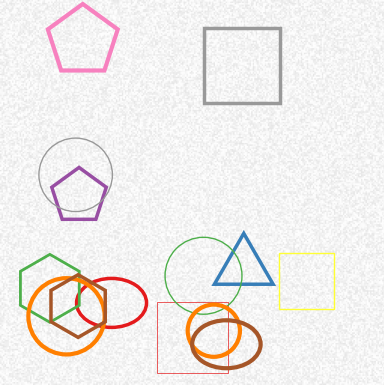[{"shape": "oval", "thickness": 2.5, "radius": 0.45, "center": [0.29, 0.213]}, {"shape": "square", "thickness": 0.5, "radius": 0.46, "center": [0.501, 0.124]}, {"shape": "triangle", "thickness": 2.5, "radius": 0.44, "center": [0.633, 0.306]}, {"shape": "hexagon", "thickness": 2, "radius": 0.44, "center": [0.129, 0.251]}, {"shape": "circle", "thickness": 1, "radius": 0.5, "center": [0.529, 0.284]}, {"shape": "pentagon", "thickness": 2.5, "radius": 0.37, "center": [0.205, 0.491]}, {"shape": "circle", "thickness": 3, "radius": 0.34, "center": [0.555, 0.141]}, {"shape": "circle", "thickness": 3, "radius": 0.5, "center": [0.173, 0.178]}, {"shape": "square", "thickness": 1, "radius": 0.36, "center": [0.796, 0.271]}, {"shape": "oval", "thickness": 3, "radius": 0.44, "center": [0.588, 0.106]}, {"shape": "hexagon", "thickness": 2.5, "radius": 0.41, "center": [0.203, 0.205]}, {"shape": "pentagon", "thickness": 3, "radius": 0.48, "center": [0.215, 0.894]}, {"shape": "circle", "thickness": 1, "radius": 0.48, "center": [0.196, 0.546]}, {"shape": "square", "thickness": 2.5, "radius": 0.49, "center": [0.628, 0.829]}]